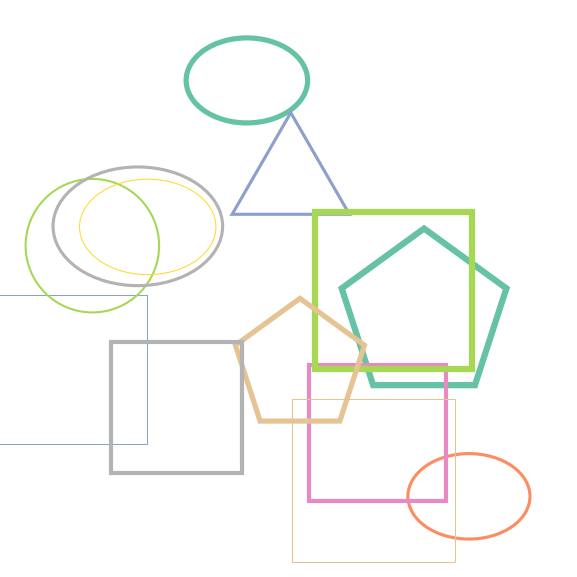[{"shape": "oval", "thickness": 2.5, "radius": 0.53, "center": [0.427, 0.86]}, {"shape": "pentagon", "thickness": 3, "radius": 0.75, "center": [0.734, 0.453]}, {"shape": "oval", "thickness": 1.5, "radius": 0.53, "center": [0.812, 0.14]}, {"shape": "triangle", "thickness": 1.5, "radius": 0.59, "center": [0.504, 0.687]}, {"shape": "square", "thickness": 0.5, "radius": 0.65, "center": [0.126, 0.36]}, {"shape": "square", "thickness": 2, "radius": 0.59, "center": [0.653, 0.249]}, {"shape": "square", "thickness": 3, "radius": 0.68, "center": [0.681, 0.496]}, {"shape": "circle", "thickness": 1, "radius": 0.58, "center": [0.16, 0.574]}, {"shape": "oval", "thickness": 0.5, "radius": 0.59, "center": [0.256, 0.606]}, {"shape": "square", "thickness": 0.5, "radius": 0.71, "center": [0.646, 0.167]}, {"shape": "pentagon", "thickness": 2.5, "radius": 0.59, "center": [0.519, 0.365]}, {"shape": "square", "thickness": 2, "radius": 0.57, "center": [0.305, 0.293]}, {"shape": "oval", "thickness": 1.5, "radius": 0.73, "center": [0.239, 0.607]}]